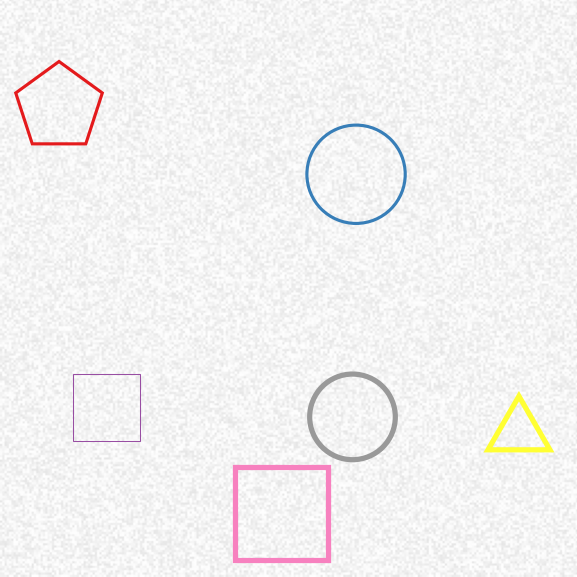[{"shape": "pentagon", "thickness": 1.5, "radius": 0.39, "center": [0.102, 0.814]}, {"shape": "circle", "thickness": 1.5, "radius": 0.43, "center": [0.617, 0.697]}, {"shape": "square", "thickness": 0.5, "radius": 0.29, "center": [0.185, 0.293]}, {"shape": "triangle", "thickness": 2.5, "radius": 0.31, "center": [0.899, 0.251]}, {"shape": "square", "thickness": 2.5, "radius": 0.4, "center": [0.487, 0.109]}, {"shape": "circle", "thickness": 2.5, "radius": 0.37, "center": [0.61, 0.277]}]